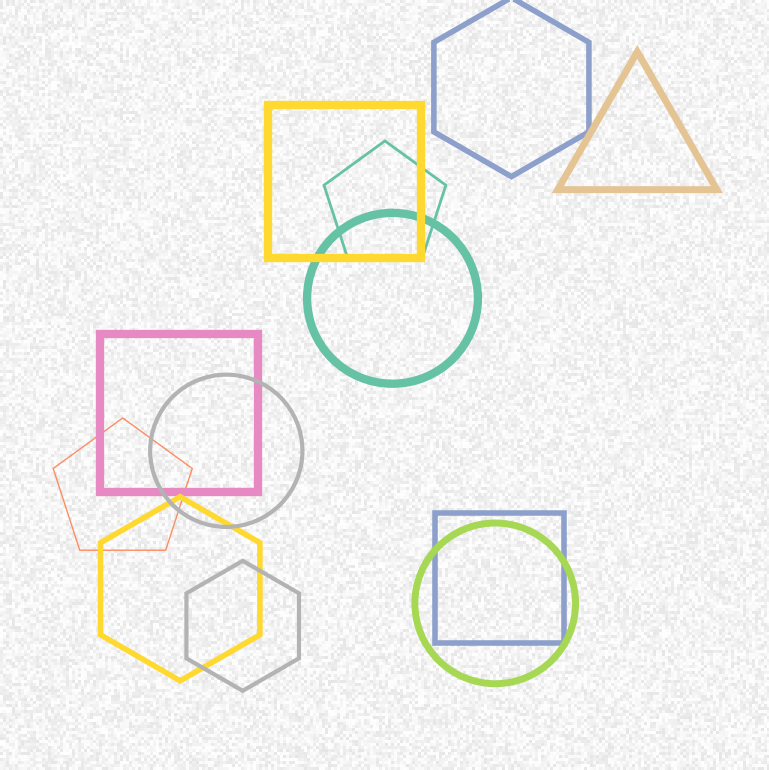[{"shape": "circle", "thickness": 3, "radius": 0.55, "center": [0.51, 0.613]}, {"shape": "pentagon", "thickness": 1, "radius": 0.42, "center": [0.5, 0.734]}, {"shape": "pentagon", "thickness": 0.5, "radius": 0.47, "center": [0.159, 0.362]}, {"shape": "hexagon", "thickness": 2, "radius": 0.58, "center": [0.664, 0.887]}, {"shape": "square", "thickness": 2, "radius": 0.42, "center": [0.649, 0.249]}, {"shape": "square", "thickness": 3, "radius": 0.51, "center": [0.233, 0.464]}, {"shape": "circle", "thickness": 2.5, "radius": 0.52, "center": [0.643, 0.216]}, {"shape": "hexagon", "thickness": 2, "radius": 0.6, "center": [0.234, 0.235]}, {"shape": "square", "thickness": 3, "radius": 0.5, "center": [0.448, 0.764]}, {"shape": "triangle", "thickness": 2.5, "radius": 0.6, "center": [0.828, 0.813]}, {"shape": "hexagon", "thickness": 1.5, "radius": 0.42, "center": [0.315, 0.187]}, {"shape": "circle", "thickness": 1.5, "radius": 0.49, "center": [0.294, 0.415]}]